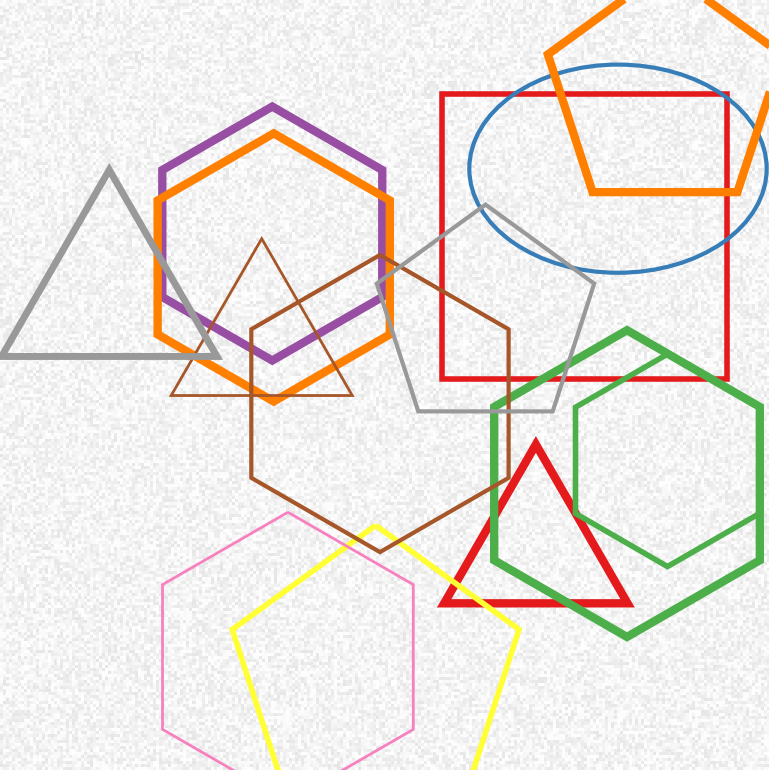[{"shape": "triangle", "thickness": 3, "radius": 0.69, "center": [0.696, 0.285]}, {"shape": "square", "thickness": 2, "radius": 0.93, "center": [0.759, 0.693]}, {"shape": "oval", "thickness": 1.5, "radius": 0.97, "center": [0.803, 0.781]}, {"shape": "hexagon", "thickness": 2, "radius": 0.69, "center": [0.867, 0.402]}, {"shape": "hexagon", "thickness": 3, "radius": 1.0, "center": [0.814, 0.372]}, {"shape": "hexagon", "thickness": 3, "radius": 0.82, "center": [0.354, 0.697]}, {"shape": "hexagon", "thickness": 3, "radius": 0.87, "center": [0.355, 0.653]}, {"shape": "pentagon", "thickness": 3, "radius": 0.8, "center": [0.864, 0.88]}, {"shape": "pentagon", "thickness": 2, "radius": 0.98, "center": [0.488, 0.122]}, {"shape": "hexagon", "thickness": 1.5, "radius": 0.96, "center": [0.493, 0.476]}, {"shape": "triangle", "thickness": 1, "radius": 0.68, "center": [0.34, 0.554]}, {"shape": "hexagon", "thickness": 1, "radius": 0.94, "center": [0.374, 0.147]}, {"shape": "pentagon", "thickness": 1.5, "radius": 0.74, "center": [0.631, 0.586]}, {"shape": "triangle", "thickness": 2.5, "radius": 0.81, "center": [0.142, 0.618]}]